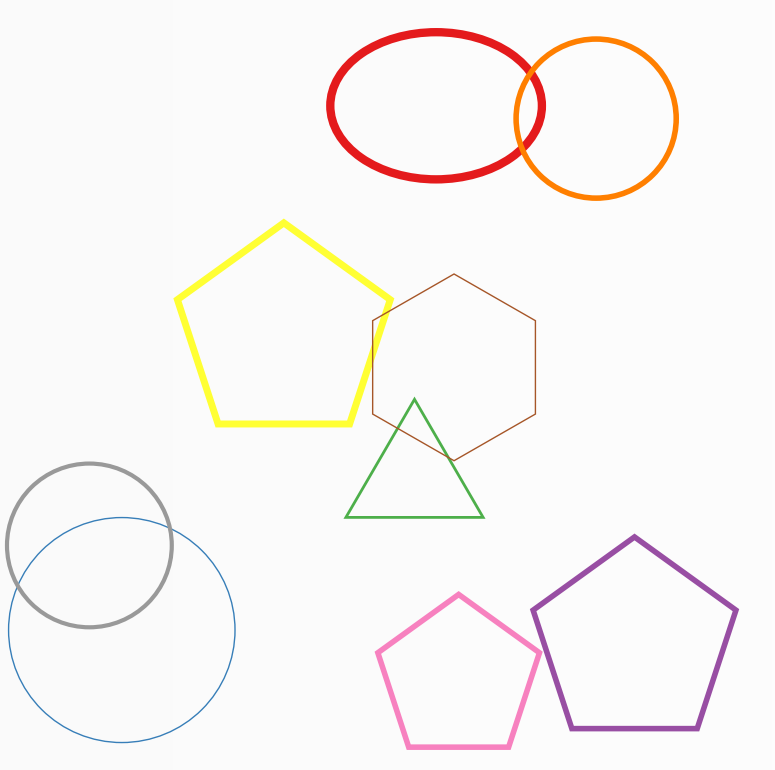[{"shape": "oval", "thickness": 3, "radius": 0.68, "center": [0.563, 0.863]}, {"shape": "circle", "thickness": 0.5, "radius": 0.73, "center": [0.157, 0.182]}, {"shape": "triangle", "thickness": 1, "radius": 0.51, "center": [0.535, 0.379]}, {"shape": "pentagon", "thickness": 2, "radius": 0.69, "center": [0.819, 0.165]}, {"shape": "circle", "thickness": 2, "radius": 0.52, "center": [0.769, 0.846]}, {"shape": "pentagon", "thickness": 2.5, "radius": 0.72, "center": [0.366, 0.566]}, {"shape": "hexagon", "thickness": 0.5, "radius": 0.61, "center": [0.586, 0.523]}, {"shape": "pentagon", "thickness": 2, "radius": 0.55, "center": [0.592, 0.118]}, {"shape": "circle", "thickness": 1.5, "radius": 0.53, "center": [0.115, 0.292]}]